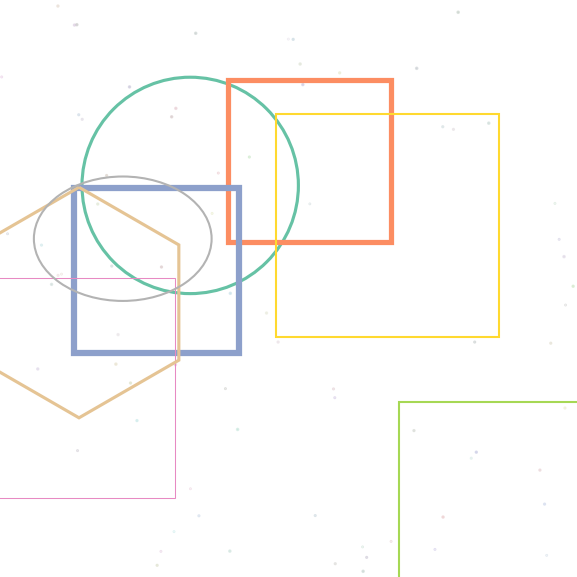[{"shape": "circle", "thickness": 1.5, "radius": 0.94, "center": [0.329, 0.678]}, {"shape": "square", "thickness": 2.5, "radius": 0.7, "center": [0.536, 0.72]}, {"shape": "square", "thickness": 3, "radius": 0.71, "center": [0.271, 0.531]}, {"shape": "square", "thickness": 0.5, "radius": 0.95, "center": [0.113, 0.327]}, {"shape": "square", "thickness": 1, "radius": 0.81, "center": [0.852, 0.142]}, {"shape": "square", "thickness": 1, "radius": 0.96, "center": [0.671, 0.608]}, {"shape": "hexagon", "thickness": 1.5, "radius": 1.0, "center": [0.137, 0.475]}, {"shape": "oval", "thickness": 1, "radius": 0.77, "center": [0.213, 0.586]}]